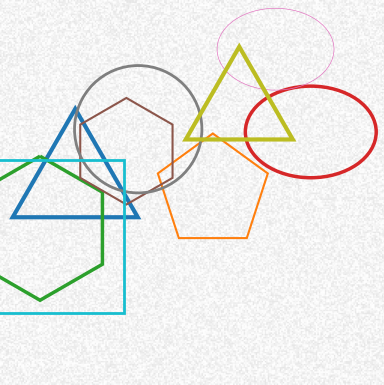[{"shape": "triangle", "thickness": 3, "radius": 0.94, "center": [0.195, 0.53]}, {"shape": "pentagon", "thickness": 1.5, "radius": 0.75, "center": [0.553, 0.503]}, {"shape": "hexagon", "thickness": 2.5, "radius": 0.94, "center": [0.104, 0.407]}, {"shape": "oval", "thickness": 2.5, "radius": 0.85, "center": [0.807, 0.657]}, {"shape": "hexagon", "thickness": 1.5, "radius": 0.69, "center": [0.328, 0.607]}, {"shape": "oval", "thickness": 0.5, "radius": 0.76, "center": [0.716, 0.872]}, {"shape": "circle", "thickness": 2, "radius": 0.83, "center": [0.359, 0.664]}, {"shape": "triangle", "thickness": 3, "radius": 0.8, "center": [0.621, 0.718]}, {"shape": "square", "thickness": 2, "radius": 0.99, "center": [0.122, 0.386]}]